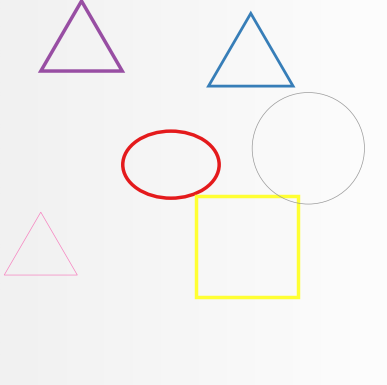[{"shape": "oval", "thickness": 2.5, "radius": 0.62, "center": [0.441, 0.572]}, {"shape": "triangle", "thickness": 2, "radius": 0.63, "center": [0.647, 0.839]}, {"shape": "triangle", "thickness": 2.5, "radius": 0.61, "center": [0.21, 0.876]}, {"shape": "square", "thickness": 2.5, "radius": 0.66, "center": [0.637, 0.36]}, {"shape": "triangle", "thickness": 0.5, "radius": 0.54, "center": [0.105, 0.34]}, {"shape": "circle", "thickness": 0.5, "radius": 0.72, "center": [0.796, 0.615]}]